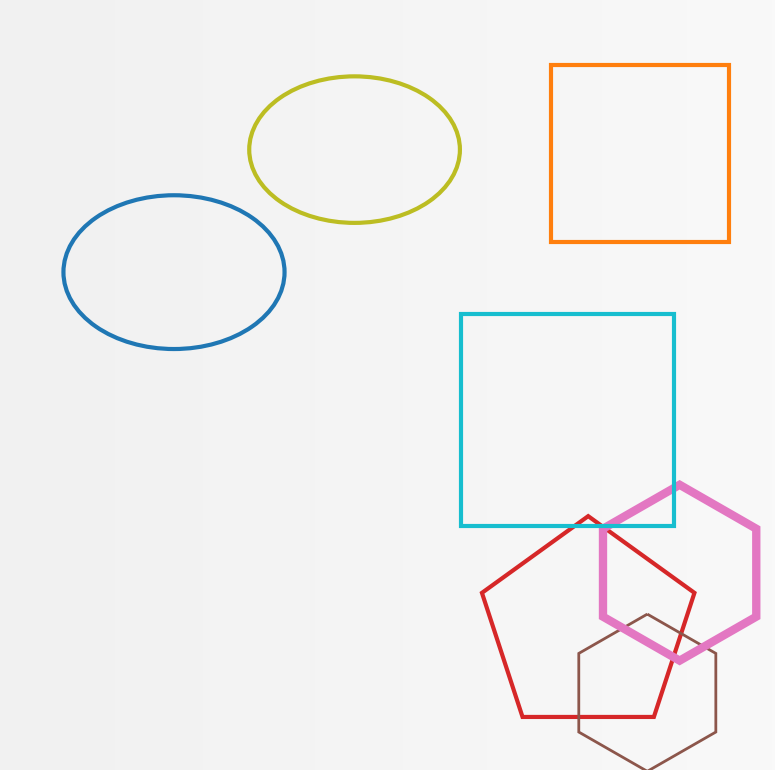[{"shape": "oval", "thickness": 1.5, "radius": 0.71, "center": [0.225, 0.647]}, {"shape": "square", "thickness": 1.5, "radius": 0.57, "center": [0.826, 0.801]}, {"shape": "pentagon", "thickness": 1.5, "radius": 0.72, "center": [0.759, 0.186]}, {"shape": "hexagon", "thickness": 1, "radius": 0.51, "center": [0.835, 0.1]}, {"shape": "hexagon", "thickness": 3, "radius": 0.57, "center": [0.877, 0.256]}, {"shape": "oval", "thickness": 1.5, "radius": 0.68, "center": [0.458, 0.806]}, {"shape": "square", "thickness": 1.5, "radius": 0.69, "center": [0.732, 0.454]}]